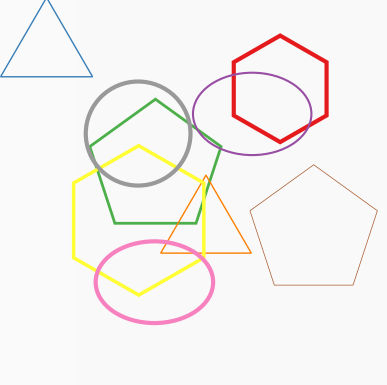[{"shape": "hexagon", "thickness": 3, "radius": 0.69, "center": [0.723, 0.769]}, {"shape": "triangle", "thickness": 1, "radius": 0.69, "center": [0.12, 0.869]}, {"shape": "pentagon", "thickness": 2, "radius": 0.89, "center": [0.401, 0.564]}, {"shape": "oval", "thickness": 1.5, "radius": 0.76, "center": [0.651, 0.704]}, {"shape": "triangle", "thickness": 1, "radius": 0.68, "center": [0.532, 0.41]}, {"shape": "hexagon", "thickness": 2.5, "radius": 0.97, "center": [0.358, 0.428]}, {"shape": "pentagon", "thickness": 0.5, "radius": 0.86, "center": [0.81, 0.399]}, {"shape": "oval", "thickness": 3, "radius": 0.76, "center": [0.398, 0.267]}, {"shape": "circle", "thickness": 3, "radius": 0.68, "center": [0.356, 0.653]}]